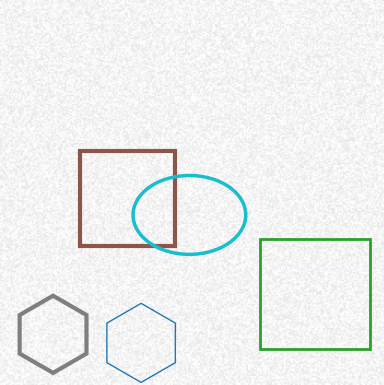[{"shape": "hexagon", "thickness": 1, "radius": 0.51, "center": [0.367, 0.109]}, {"shape": "square", "thickness": 2, "radius": 0.72, "center": [0.819, 0.237]}, {"shape": "square", "thickness": 3, "radius": 0.62, "center": [0.331, 0.484]}, {"shape": "hexagon", "thickness": 3, "radius": 0.5, "center": [0.138, 0.132]}, {"shape": "oval", "thickness": 2.5, "radius": 0.73, "center": [0.492, 0.442]}]